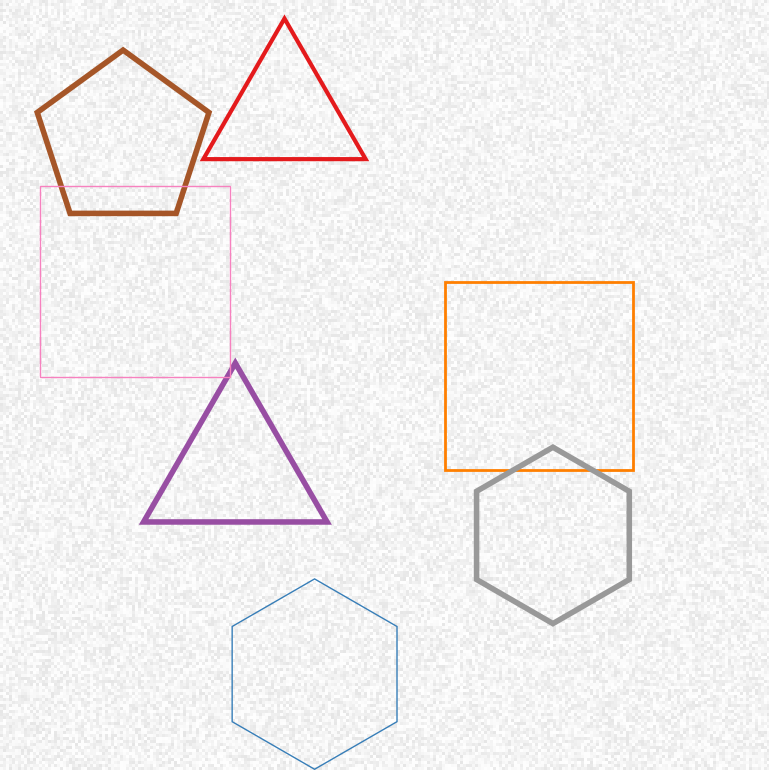[{"shape": "triangle", "thickness": 1.5, "radius": 0.61, "center": [0.369, 0.854]}, {"shape": "hexagon", "thickness": 0.5, "radius": 0.62, "center": [0.409, 0.125]}, {"shape": "triangle", "thickness": 2, "radius": 0.69, "center": [0.306, 0.391]}, {"shape": "square", "thickness": 1, "radius": 0.61, "center": [0.7, 0.512]}, {"shape": "pentagon", "thickness": 2, "radius": 0.59, "center": [0.16, 0.818]}, {"shape": "square", "thickness": 0.5, "radius": 0.62, "center": [0.176, 0.634]}, {"shape": "hexagon", "thickness": 2, "radius": 0.57, "center": [0.718, 0.305]}]